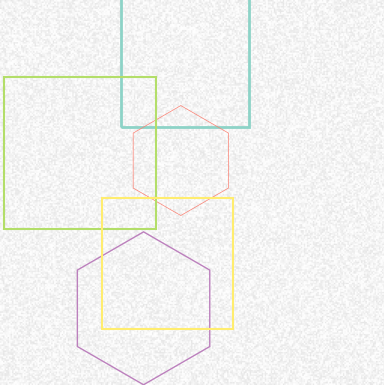[{"shape": "square", "thickness": 2, "radius": 0.83, "center": [0.481, 0.837]}, {"shape": "hexagon", "thickness": 0.5, "radius": 0.71, "center": [0.47, 0.583]}, {"shape": "square", "thickness": 1.5, "radius": 0.99, "center": [0.207, 0.603]}, {"shape": "hexagon", "thickness": 1, "radius": 0.99, "center": [0.373, 0.199]}, {"shape": "square", "thickness": 1.5, "radius": 0.85, "center": [0.435, 0.316]}]